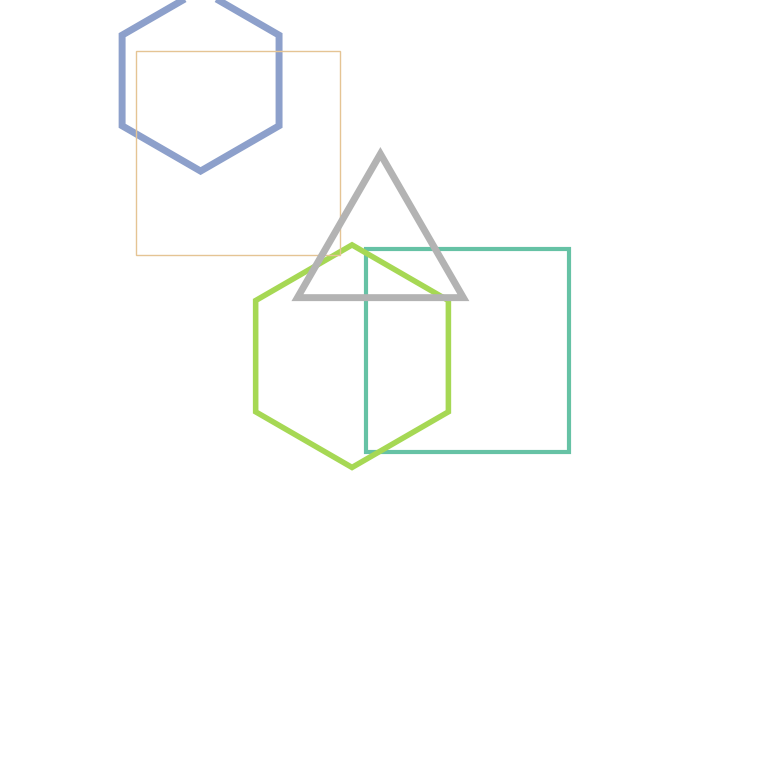[{"shape": "square", "thickness": 1.5, "radius": 0.66, "center": [0.607, 0.545]}, {"shape": "hexagon", "thickness": 2.5, "radius": 0.59, "center": [0.26, 0.895]}, {"shape": "hexagon", "thickness": 2, "radius": 0.72, "center": [0.457, 0.537]}, {"shape": "square", "thickness": 0.5, "radius": 0.66, "center": [0.309, 0.801]}, {"shape": "triangle", "thickness": 2.5, "radius": 0.62, "center": [0.494, 0.676]}]